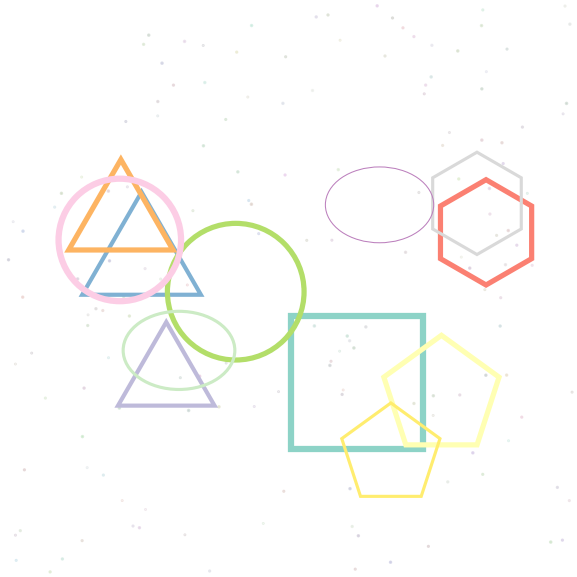[{"shape": "square", "thickness": 3, "radius": 0.57, "center": [0.618, 0.337]}, {"shape": "pentagon", "thickness": 2.5, "radius": 0.52, "center": [0.764, 0.314]}, {"shape": "triangle", "thickness": 2, "radius": 0.48, "center": [0.288, 0.345]}, {"shape": "hexagon", "thickness": 2.5, "radius": 0.46, "center": [0.842, 0.597]}, {"shape": "triangle", "thickness": 2, "radius": 0.59, "center": [0.245, 0.548]}, {"shape": "triangle", "thickness": 2.5, "radius": 0.52, "center": [0.209, 0.618]}, {"shape": "circle", "thickness": 2.5, "radius": 0.59, "center": [0.408, 0.494]}, {"shape": "circle", "thickness": 3, "radius": 0.53, "center": [0.207, 0.584]}, {"shape": "hexagon", "thickness": 1.5, "radius": 0.44, "center": [0.826, 0.647]}, {"shape": "oval", "thickness": 0.5, "radius": 0.47, "center": [0.657, 0.644]}, {"shape": "oval", "thickness": 1.5, "radius": 0.48, "center": [0.31, 0.392]}, {"shape": "pentagon", "thickness": 1.5, "radius": 0.45, "center": [0.677, 0.212]}]